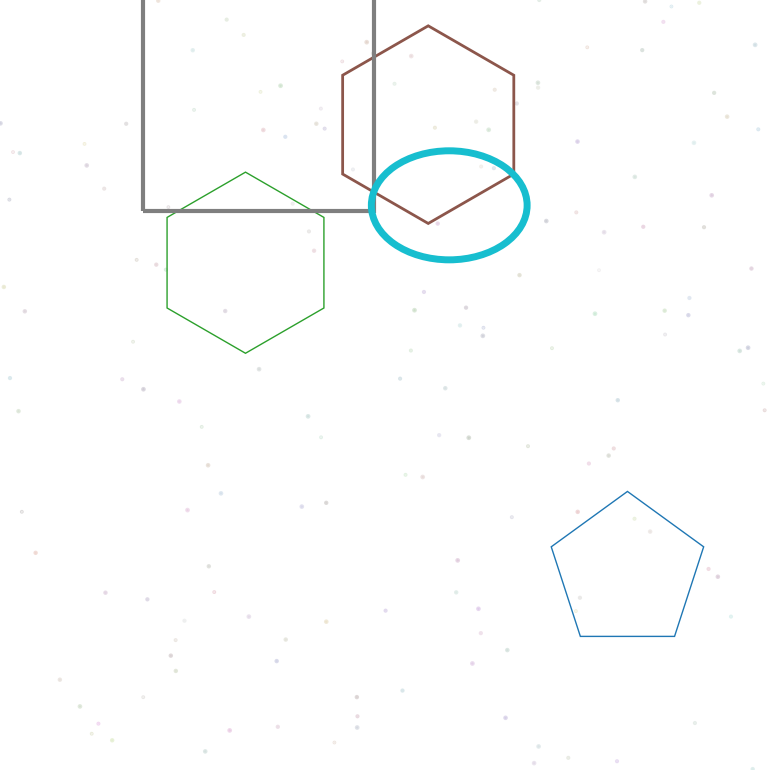[{"shape": "pentagon", "thickness": 0.5, "radius": 0.52, "center": [0.815, 0.258]}, {"shape": "hexagon", "thickness": 0.5, "radius": 0.59, "center": [0.319, 0.659]}, {"shape": "hexagon", "thickness": 1, "radius": 0.64, "center": [0.556, 0.838]}, {"shape": "square", "thickness": 1.5, "radius": 0.75, "center": [0.336, 0.875]}, {"shape": "oval", "thickness": 2.5, "radius": 0.51, "center": [0.583, 0.733]}]